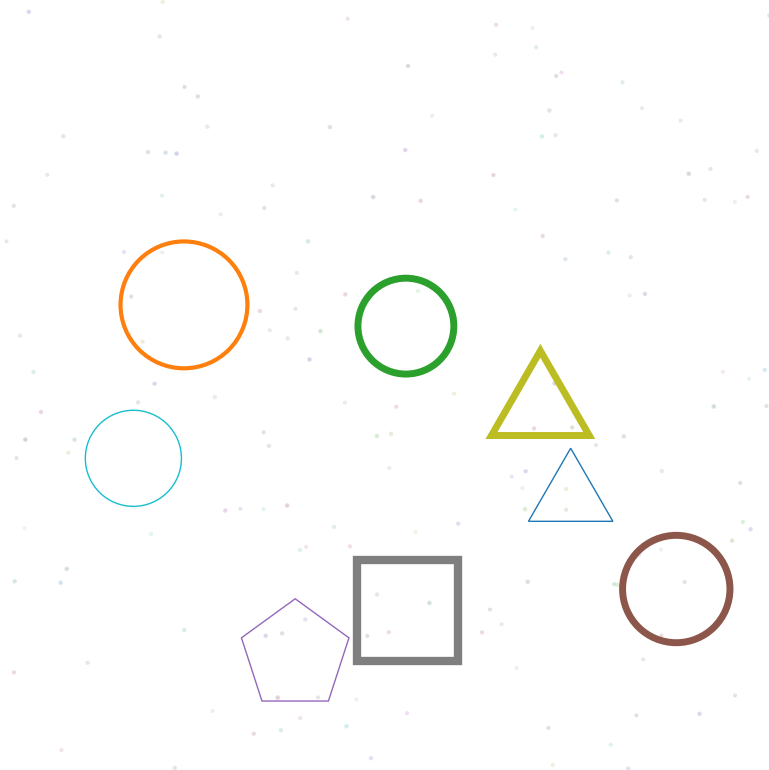[{"shape": "triangle", "thickness": 0.5, "radius": 0.32, "center": [0.741, 0.355]}, {"shape": "circle", "thickness": 1.5, "radius": 0.41, "center": [0.239, 0.604]}, {"shape": "circle", "thickness": 2.5, "radius": 0.31, "center": [0.527, 0.576]}, {"shape": "pentagon", "thickness": 0.5, "radius": 0.37, "center": [0.383, 0.149]}, {"shape": "circle", "thickness": 2.5, "radius": 0.35, "center": [0.878, 0.235]}, {"shape": "square", "thickness": 3, "radius": 0.33, "center": [0.529, 0.207]}, {"shape": "triangle", "thickness": 2.5, "radius": 0.37, "center": [0.702, 0.471]}, {"shape": "circle", "thickness": 0.5, "radius": 0.31, "center": [0.173, 0.405]}]